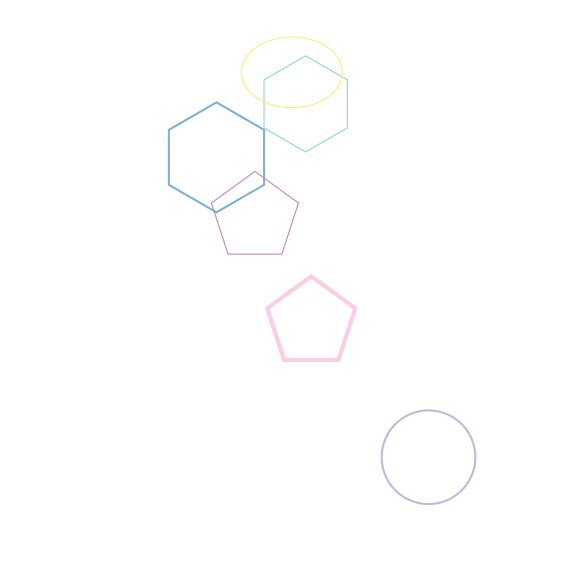[{"shape": "hexagon", "thickness": 0.5, "radius": 0.42, "center": [0.529, 0.819]}, {"shape": "circle", "thickness": 1, "radius": 0.41, "center": [0.742, 0.207]}, {"shape": "hexagon", "thickness": 1, "radius": 0.48, "center": [0.375, 0.727]}, {"shape": "pentagon", "thickness": 2, "radius": 0.4, "center": [0.539, 0.441]}, {"shape": "pentagon", "thickness": 0.5, "radius": 0.4, "center": [0.441, 0.623]}, {"shape": "oval", "thickness": 0.5, "radius": 0.44, "center": [0.505, 0.874]}]